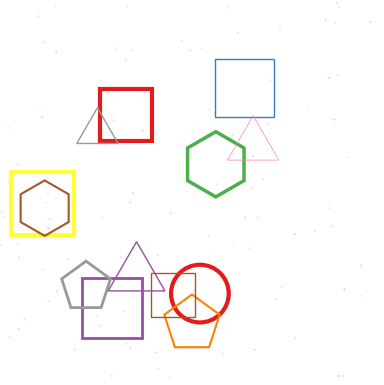[{"shape": "square", "thickness": 3, "radius": 0.34, "center": [0.327, 0.702]}, {"shape": "circle", "thickness": 3, "radius": 0.37, "center": [0.519, 0.237]}, {"shape": "square", "thickness": 1, "radius": 0.38, "center": [0.635, 0.771]}, {"shape": "hexagon", "thickness": 2.5, "radius": 0.42, "center": [0.561, 0.573]}, {"shape": "triangle", "thickness": 1, "radius": 0.43, "center": [0.355, 0.287]}, {"shape": "square", "thickness": 2, "radius": 0.39, "center": [0.291, 0.2]}, {"shape": "pentagon", "thickness": 1.5, "radius": 0.38, "center": [0.499, 0.159]}, {"shape": "square", "thickness": 3, "radius": 0.41, "center": [0.111, 0.472]}, {"shape": "square", "thickness": 1, "radius": 0.29, "center": [0.449, 0.233]}, {"shape": "hexagon", "thickness": 1.5, "radius": 0.36, "center": [0.116, 0.459]}, {"shape": "triangle", "thickness": 0.5, "radius": 0.38, "center": [0.658, 0.623]}, {"shape": "triangle", "thickness": 1, "radius": 0.31, "center": [0.253, 0.658]}, {"shape": "pentagon", "thickness": 2, "radius": 0.33, "center": [0.224, 0.255]}]